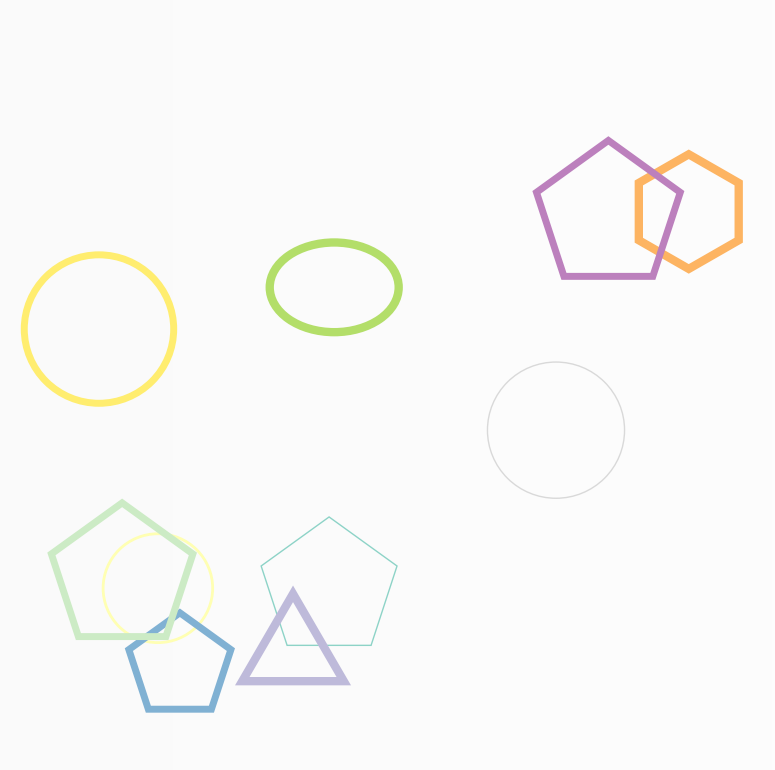[{"shape": "pentagon", "thickness": 0.5, "radius": 0.46, "center": [0.425, 0.236]}, {"shape": "circle", "thickness": 1, "radius": 0.35, "center": [0.204, 0.236]}, {"shape": "triangle", "thickness": 3, "radius": 0.38, "center": [0.378, 0.153]}, {"shape": "pentagon", "thickness": 2.5, "radius": 0.35, "center": [0.232, 0.135]}, {"shape": "hexagon", "thickness": 3, "radius": 0.37, "center": [0.889, 0.725]}, {"shape": "oval", "thickness": 3, "radius": 0.42, "center": [0.431, 0.627]}, {"shape": "circle", "thickness": 0.5, "radius": 0.44, "center": [0.717, 0.441]}, {"shape": "pentagon", "thickness": 2.5, "radius": 0.49, "center": [0.785, 0.72]}, {"shape": "pentagon", "thickness": 2.5, "radius": 0.48, "center": [0.158, 0.251]}, {"shape": "circle", "thickness": 2.5, "radius": 0.48, "center": [0.128, 0.573]}]